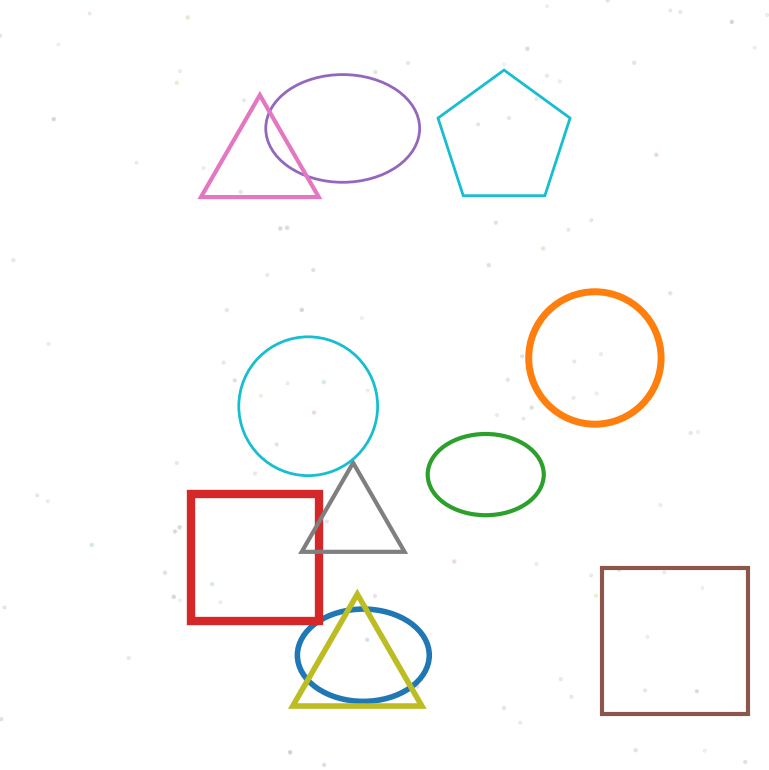[{"shape": "oval", "thickness": 2, "radius": 0.43, "center": [0.472, 0.149]}, {"shape": "circle", "thickness": 2.5, "radius": 0.43, "center": [0.773, 0.535]}, {"shape": "oval", "thickness": 1.5, "radius": 0.38, "center": [0.631, 0.384]}, {"shape": "square", "thickness": 3, "radius": 0.41, "center": [0.331, 0.276]}, {"shape": "oval", "thickness": 1, "radius": 0.5, "center": [0.445, 0.833]}, {"shape": "square", "thickness": 1.5, "radius": 0.47, "center": [0.876, 0.168]}, {"shape": "triangle", "thickness": 1.5, "radius": 0.44, "center": [0.337, 0.788]}, {"shape": "triangle", "thickness": 1.5, "radius": 0.39, "center": [0.459, 0.322]}, {"shape": "triangle", "thickness": 2, "radius": 0.48, "center": [0.464, 0.131]}, {"shape": "circle", "thickness": 1, "radius": 0.45, "center": [0.4, 0.472]}, {"shape": "pentagon", "thickness": 1, "radius": 0.45, "center": [0.655, 0.819]}]